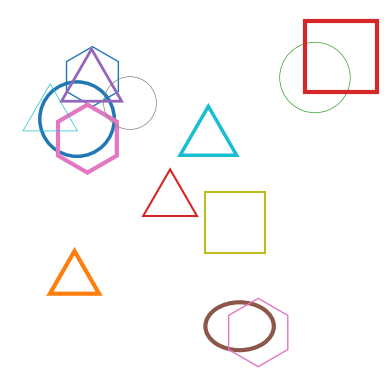[{"shape": "hexagon", "thickness": 1, "radius": 0.39, "center": [0.24, 0.801]}, {"shape": "circle", "thickness": 2.5, "radius": 0.48, "center": [0.2, 0.691]}, {"shape": "triangle", "thickness": 3, "radius": 0.37, "center": [0.194, 0.274]}, {"shape": "circle", "thickness": 0.5, "radius": 0.46, "center": [0.818, 0.799]}, {"shape": "triangle", "thickness": 1.5, "radius": 0.4, "center": [0.442, 0.479]}, {"shape": "square", "thickness": 3, "radius": 0.46, "center": [0.886, 0.854]}, {"shape": "triangle", "thickness": 2, "radius": 0.45, "center": [0.238, 0.782]}, {"shape": "oval", "thickness": 3, "radius": 0.44, "center": [0.622, 0.153]}, {"shape": "hexagon", "thickness": 3, "radius": 0.44, "center": [0.227, 0.64]}, {"shape": "hexagon", "thickness": 1, "radius": 0.44, "center": [0.671, 0.136]}, {"shape": "circle", "thickness": 0.5, "radius": 0.34, "center": [0.338, 0.732]}, {"shape": "square", "thickness": 1.5, "radius": 0.39, "center": [0.611, 0.422]}, {"shape": "triangle", "thickness": 2.5, "radius": 0.42, "center": [0.541, 0.639]}, {"shape": "triangle", "thickness": 0.5, "radius": 0.41, "center": [0.13, 0.701]}]